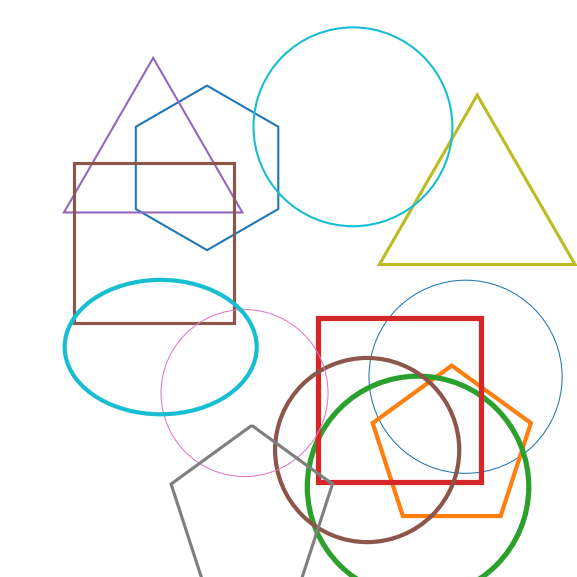[{"shape": "hexagon", "thickness": 1, "radius": 0.71, "center": [0.359, 0.708]}, {"shape": "circle", "thickness": 0.5, "radius": 0.84, "center": [0.806, 0.347]}, {"shape": "pentagon", "thickness": 2, "radius": 0.72, "center": [0.782, 0.222]}, {"shape": "circle", "thickness": 2.5, "radius": 0.96, "center": [0.724, 0.156]}, {"shape": "square", "thickness": 2.5, "radius": 0.71, "center": [0.692, 0.307]}, {"shape": "triangle", "thickness": 1, "radius": 0.89, "center": [0.265, 0.72]}, {"shape": "circle", "thickness": 2, "radius": 0.8, "center": [0.636, 0.22]}, {"shape": "square", "thickness": 1.5, "radius": 0.69, "center": [0.266, 0.578]}, {"shape": "circle", "thickness": 0.5, "radius": 0.72, "center": [0.423, 0.319]}, {"shape": "pentagon", "thickness": 1.5, "radius": 0.73, "center": [0.436, 0.116]}, {"shape": "triangle", "thickness": 1.5, "radius": 0.98, "center": [0.826, 0.639]}, {"shape": "oval", "thickness": 2, "radius": 0.83, "center": [0.278, 0.398]}, {"shape": "circle", "thickness": 1, "radius": 0.86, "center": [0.611, 0.78]}]